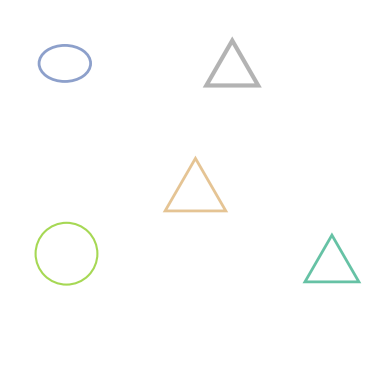[{"shape": "triangle", "thickness": 2, "radius": 0.4, "center": [0.862, 0.308]}, {"shape": "oval", "thickness": 2, "radius": 0.33, "center": [0.168, 0.835]}, {"shape": "circle", "thickness": 1.5, "radius": 0.4, "center": [0.173, 0.341]}, {"shape": "triangle", "thickness": 2, "radius": 0.45, "center": [0.508, 0.498]}, {"shape": "triangle", "thickness": 3, "radius": 0.39, "center": [0.603, 0.817]}]